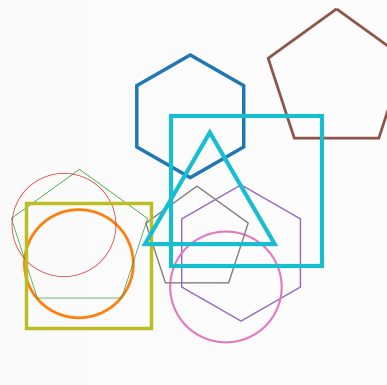[{"shape": "hexagon", "thickness": 2.5, "radius": 0.8, "center": [0.491, 0.698]}, {"shape": "circle", "thickness": 2, "radius": 0.7, "center": [0.203, 0.315]}, {"shape": "pentagon", "thickness": 0.5, "radius": 0.92, "center": [0.205, 0.375]}, {"shape": "circle", "thickness": 0.5, "radius": 0.67, "center": [0.165, 0.416]}, {"shape": "hexagon", "thickness": 1, "radius": 0.88, "center": [0.622, 0.343]}, {"shape": "pentagon", "thickness": 2, "radius": 0.93, "center": [0.869, 0.791]}, {"shape": "circle", "thickness": 1.5, "radius": 0.72, "center": [0.583, 0.255]}, {"shape": "pentagon", "thickness": 1, "radius": 0.69, "center": [0.508, 0.378]}, {"shape": "square", "thickness": 2.5, "radius": 0.81, "center": [0.228, 0.311]}, {"shape": "square", "thickness": 3, "radius": 0.98, "center": [0.636, 0.504]}, {"shape": "triangle", "thickness": 3, "radius": 0.97, "center": [0.542, 0.463]}]